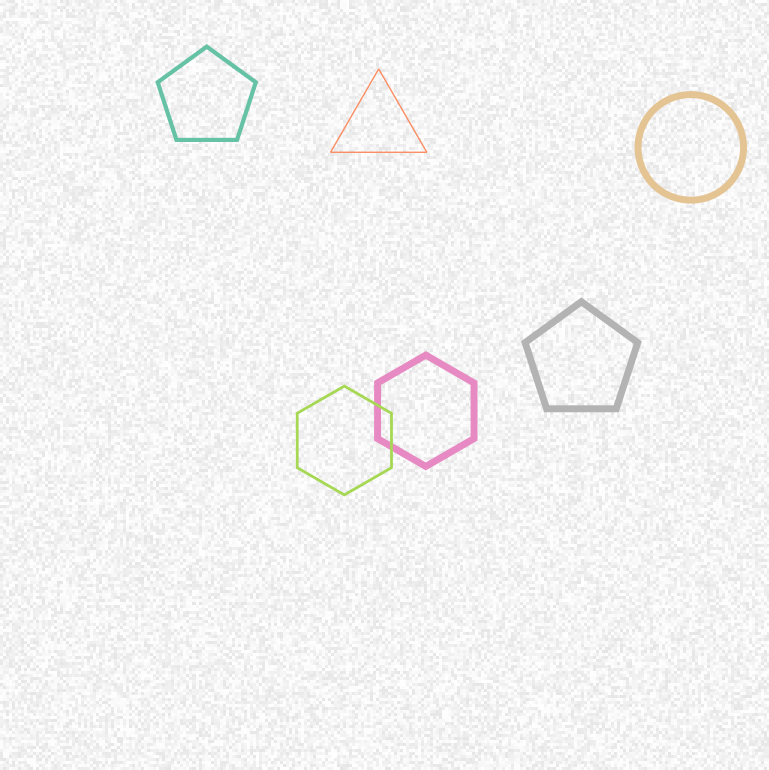[{"shape": "pentagon", "thickness": 1.5, "radius": 0.33, "center": [0.269, 0.872]}, {"shape": "triangle", "thickness": 0.5, "radius": 0.36, "center": [0.492, 0.838]}, {"shape": "hexagon", "thickness": 2.5, "radius": 0.36, "center": [0.553, 0.467]}, {"shape": "hexagon", "thickness": 1, "radius": 0.35, "center": [0.447, 0.428]}, {"shape": "circle", "thickness": 2.5, "radius": 0.34, "center": [0.897, 0.809]}, {"shape": "pentagon", "thickness": 2.5, "radius": 0.38, "center": [0.755, 0.531]}]